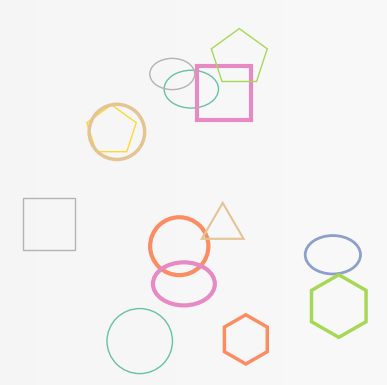[{"shape": "oval", "thickness": 1, "radius": 0.35, "center": [0.494, 0.768]}, {"shape": "circle", "thickness": 1, "radius": 0.42, "center": [0.361, 0.114]}, {"shape": "circle", "thickness": 3, "radius": 0.38, "center": [0.463, 0.361]}, {"shape": "hexagon", "thickness": 2.5, "radius": 0.32, "center": [0.634, 0.119]}, {"shape": "oval", "thickness": 2, "radius": 0.36, "center": [0.859, 0.338]}, {"shape": "oval", "thickness": 3, "radius": 0.4, "center": [0.475, 0.263]}, {"shape": "square", "thickness": 3, "radius": 0.35, "center": [0.579, 0.758]}, {"shape": "pentagon", "thickness": 1, "radius": 0.38, "center": [0.618, 0.85]}, {"shape": "hexagon", "thickness": 2.5, "radius": 0.41, "center": [0.874, 0.205]}, {"shape": "pentagon", "thickness": 1, "radius": 0.34, "center": [0.288, 0.661]}, {"shape": "circle", "thickness": 2.5, "radius": 0.36, "center": [0.302, 0.657]}, {"shape": "triangle", "thickness": 1.5, "radius": 0.31, "center": [0.575, 0.411]}, {"shape": "square", "thickness": 1, "radius": 0.34, "center": [0.127, 0.418]}, {"shape": "oval", "thickness": 1, "radius": 0.29, "center": [0.444, 0.808]}]